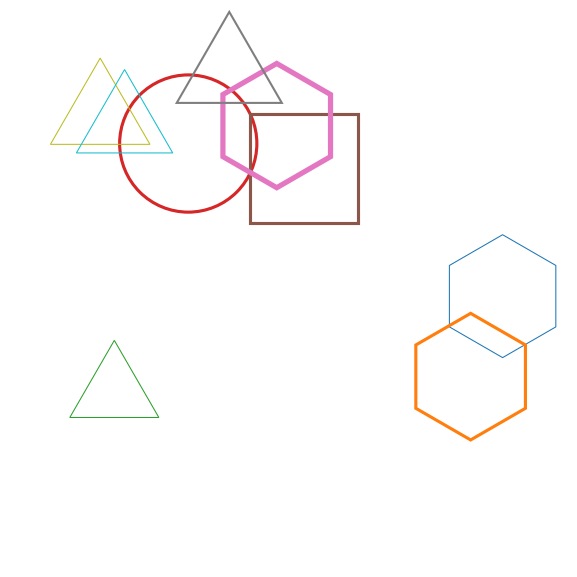[{"shape": "hexagon", "thickness": 0.5, "radius": 0.53, "center": [0.87, 0.486]}, {"shape": "hexagon", "thickness": 1.5, "radius": 0.55, "center": [0.815, 0.347]}, {"shape": "triangle", "thickness": 0.5, "radius": 0.45, "center": [0.198, 0.321]}, {"shape": "circle", "thickness": 1.5, "radius": 0.59, "center": [0.326, 0.751]}, {"shape": "square", "thickness": 1.5, "radius": 0.47, "center": [0.526, 0.707]}, {"shape": "hexagon", "thickness": 2.5, "radius": 0.54, "center": [0.479, 0.782]}, {"shape": "triangle", "thickness": 1, "radius": 0.53, "center": [0.397, 0.873]}, {"shape": "triangle", "thickness": 0.5, "radius": 0.5, "center": [0.173, 0.799]}, {"shape": "triangle", "thickness": 0.5, "radius": 0.48, "center": [0.216, 0.782]}]